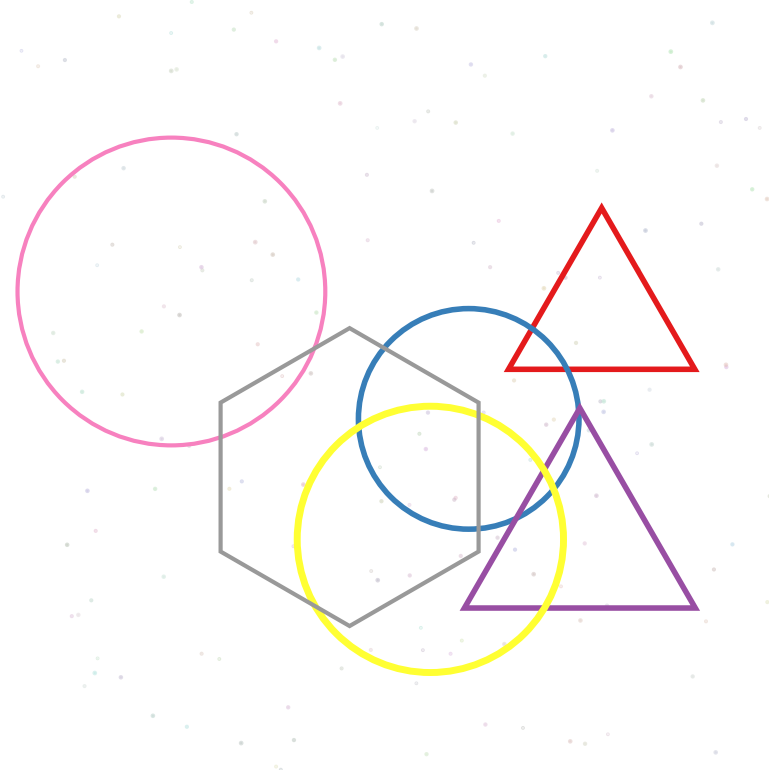[{"shape": "triangle", "thickness": 2, "radius": 0.7, "center": [0.781, 0.59]}, {"shape": "circle", "thickness": 2, "radius": 0.72, "center": [0.609, 0.456]}, {"shape": "triangle", "thickness": 2, "radius": 0.87, "center": [0.753, 0.297]}, {"shape": "circle", "thickness": 2.5, "radius": 0.86, "center": [0.559, 0.3]}, {"shape": "circle", "thickness": 1.5, "radius": 1.0, "center": [0.223, 0.621]}, {"shape": "hexagon", "thickness": 1.5, "radius": 0.97, "center": [0.454, 0.38]}]